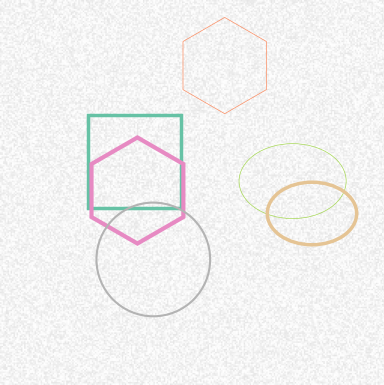[{"shape": "square", "thickness": 2.5, "radius": 0.6, "center": [0.35, 0.582]}, {"shape": "hexagon", "thickness": 0.5, "radius": 0.63, "center": [0.584, 0.83]}, {"shape": "hexagon", "thickness": 3, "radius": 0.69, "center": [0.357, 0.505]}, {"shape": "oval", "thickness": 0.5, "radius": 0.7, "center": [0.76, 0.53]}, {"shape": "oval", "thickness": 2.5, "radius": 0.58, "center": [0.81, 0.445]}, {"shape": "circle", "thickness": 1.5, "radius": 0.74, "center": [0.398, 0.326]}]